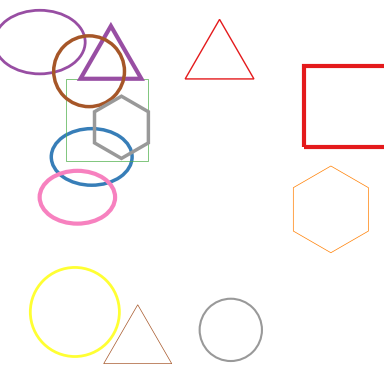[{"shape": "square", "thickness": 3, "radius": 0.53, "center": [0.895, 0.725]}, {"shape": "triangle", "thickness": 1, "radius": 0.52, "center": [0.57, 0.847]}, {"shape": "oval", "thickness": 2.5, "radius": 0.52, "center": [0.238, 0.592]}, {"shape": "square", "thickness": 0.5, "radius": 0.53, "center": [0.278, 0.688]}, {"shape": "oval", "thickness": 2, "radius": 0.59, "center": [0.103, 0.891]}, {"shape": "triangle", "thickness": 3, "radius": 0.46, "center": [0.288, 0.841]}, {"shape": "hexagon", "thickness": 0.5, "radius": 0.56, "center": [0.859, 0.456]}, {"shape": "circle", "thickness": 2, "radius": 0.58, "center": [0.194, 0.19]}, {"shape": "triangle", "thickness": 0.5, "radius": 0.51, "center": [0.358, 0.106]}, {"shape": "circle", "thickness": 2.5, "radius": 0.46, "center": [0.231, 0.815]}, {"shape": "oval", "thickness": 3, "radius": 0.49, "center": [0.201, 0.488]}, {"shape": "circle", "thickness": 1.5, "radius": 0.4, "center": [0.599, 0.143]}, {"shape": "hexagon", "thickness": 2.5, "radius": 0.4, "center": [0.315, 0.669]}]